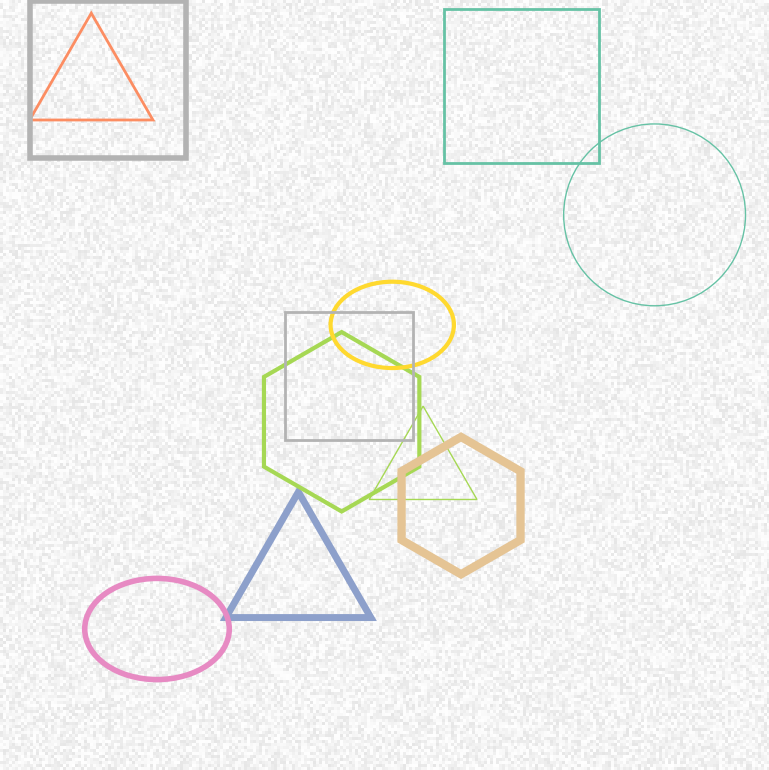[{"shape": "circle", "thickness": 0.5, "radius": 0.59, "center": [0.85, 0.721]}, {"shape": "square", "thickness": 1, "radius": 0.5, "center": [0.677, 0.889]}, {"shape": "triangle", "thickness": 1, "radius": 0.46, "center": [0.119, 0.89]}, {"shape": "triangle", "thickness": 2.5, "radius": 0.54, "center": [0.387, 0.252]}, {"shape": "oval", "thickness": 2, "radius": 0.47, "center": [0.204, 0.183]}, {"shape": "hexagon", "thickness": 1.5, "radius": 0.58, "center": [0.444, 0.452]}, {"shape": "triangle", "thickness": 0.5, "radius": 0.4, "center": [0.549, 0.392]}, {"shape": "oval", "thickness": 1.5, "radius": 0.4, "center": [0.509, 0.578]}, {"shape": "hexagon", "thickness": 3, "radius": 0.45, "center": [0.599, 0.343]}, {"shape": "square", "thickness": 2, "radius": 0.51, "center": [0.141, 0.897]}, {"shape": "square", "thickness": 1, "radius": 0.41, "center": [0.453, 0.512]}]